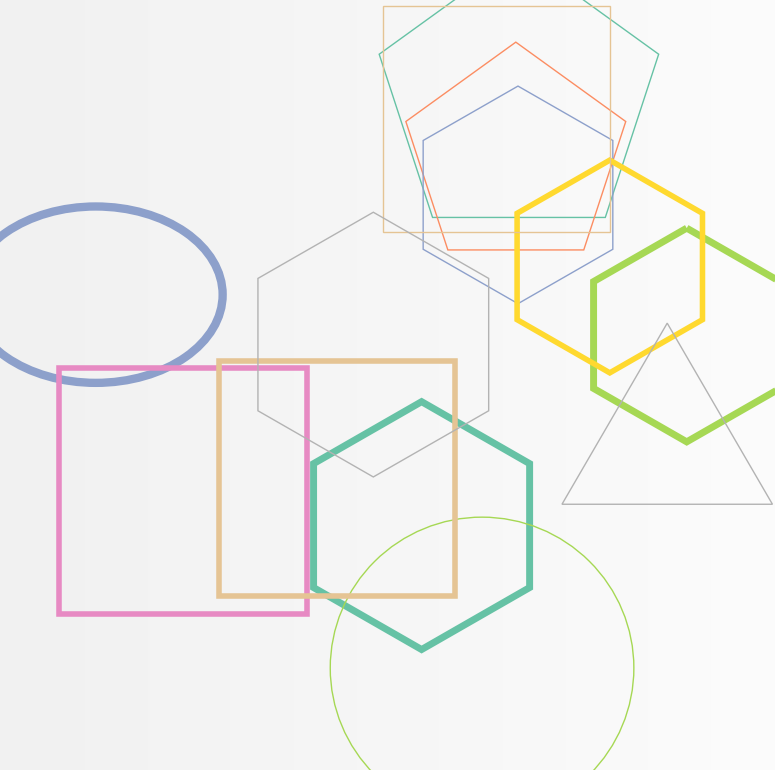[{"shape": "pentagon", "thickness": 0.5, "radius": 0.95, "center": [0.67, 0.871]}, {"shape": "hexagon", "thickness": 2.5, "radius": 0.8, "center": [0.544, 0.317]}, {"shape": "pentagon", "thickness": 0.5, "radius": 0.75, "center": [0.666, 0.796]}, {"shape": "oval", "thickness": 3, "radius": 0.82, "center": [0.124, 0.617]}, {"shape": "hexagon", "thickness": 0.5, "radius": 0.71, "center": [0.668, 0.747]}, {"shape": "square", "thickness": 2, "radius": 0.8, "center": [0.237, 0.362]}, {"shape": "circle", "thickness": 0.5, "radius": 0.98, "center": [0.622, 0.132]}, {"shape": "hexagon", "thickness": 2.5, "radius": 0.69, "center": [0.886, 0.565]}, {"shape": "hexagon", "thickness": 2, "radius": 0.69, "center": [0.787, 0.654]}, {"shape": "square", "thickness": 0.5, "radius": 0.73, "center": [0.641, 0.846]}, {"shape": "square", "thickness": 2, "radius": 0.76, "center": [0.435, 0.379]}, {"shape": "hexagon", "thickness": 0.5, "radius": 0.86, "center": [0.482, 0.552]}, {"shape": "triangle", "thickness": 0.5, "radius": 0.78, "center": [0.861, 0.424]}]